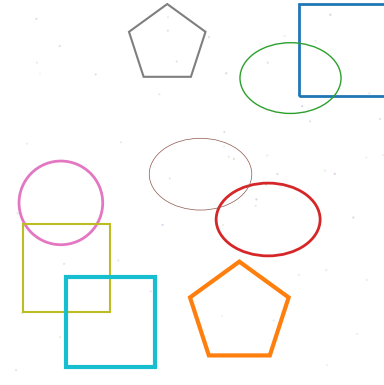[{"shape": "square", "thickness": 2, "radius": 0.6, "center": [0.896, 0.87]}, {"shape": "pentagon", "thickness": 3, "radius": 0.67, "center": [0.622, 0.186]}, {"shape": "oval", "thickness": 1, "radius": 0.66, "center": [0.755, 0.797]}, {"shape": "oval", "thickness": 2, "radius": 0.68, "center": [0.696, 0.43]}, {"shape": "oval", "thickness": 0.5, "radius": 0.67, "center": [0.521, 0.548]}, {"shape": "circle", "thickness": 2, "radius": 0.54, "center": [0.158, 0.473]}, {"shape": "pentagon", "thickness": 1.5, "radius": 0.52, "center": [0.434, 0.885]}, {"shape": "square", "thickness": 1.5, "radius": 0.57, "center": [0.173, 0.303]}, {"shape": "square", "thickness": 3, "radius": 0.58, "center": [0.287, 0.164]}]